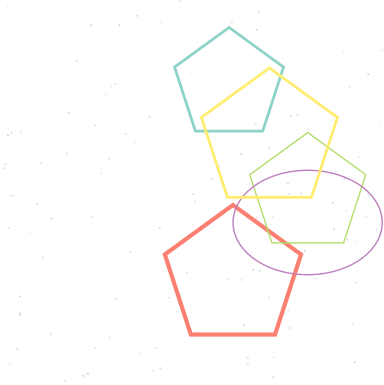[{"shape": "pentagon", "thickness": 2, "radius": 0.74, "center": [0.595, 0.78]}, {"shape": "pentagon", "thickness": 3, "radius": 0.93, "center": [0.605, 0.282]}, {"shape": "pentagon", "thickness": 1, "radius": 0.79, "center": [0.799, 0.497]}, {"shape": "oval", "thickness": 1, "radius": 0.97, "center": [0.799, 0.422]}, {"shape": "pentagon", "thickness": 2, "radius": 0.93, "center": [0.7, 0.638]}]